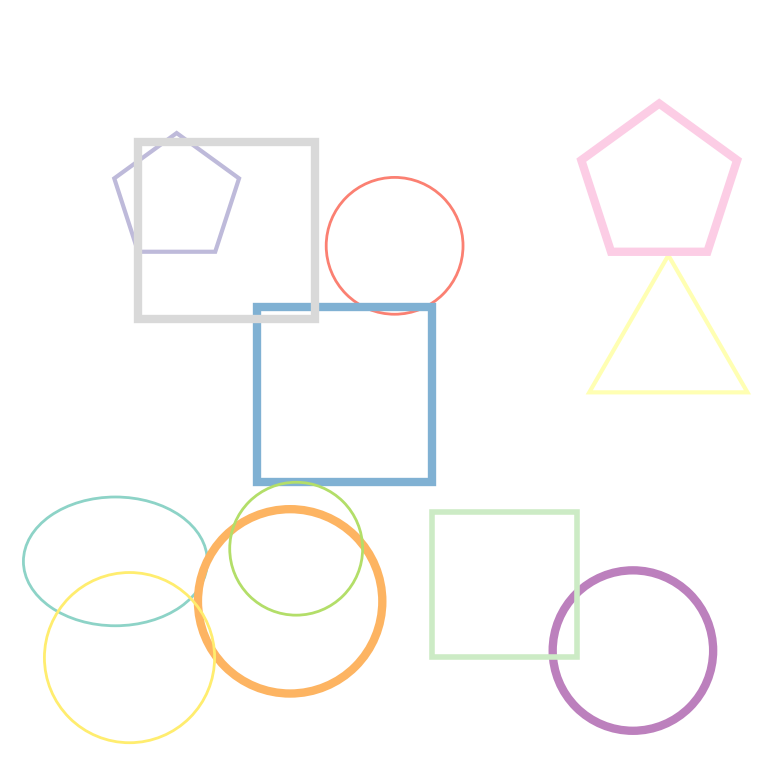[{"shape": "oval", "thickness": 1, "radius": 0.6, "center": [0.15, 0.271]}, {"shape": "triangle", "thickness": 1.5, "radius": 0.59, "center": [0.868, 0.55]}, {"shape": "pentagon", "thickness": 1.5, "radius": 0.43, "center": [0.229, 0.742]}, {"shape": "circle", "thickness": 1, "radius": 0.44, "center": [0.512, 0.681]}, {"shape": "square", "thickness": 3, "radius": 0.57, "center": [0.447, 0.488]}, {"shape": "circle", "thickness": 3, "radius": 0.6, "center": [0.377, 0.219]}, {"shape": "circle", "thickness": 1, "radius": 0.43, "center": [0.385, 0.287]}, {"shape": "pentagon", "thickness": 3, "radius": 0.53, "center": [0.856, 0.759]}, {"shape": "square", "thickness": 3, "radius": 0.58, "center": [0.294, 0.701]}, {"shape": "circle", "thickness": 3, "radius": 0.52, "center": [0.822, 0.155]}, {"shape": "square", "thickness": 2, "radius": 0.47, "center": [0.656, 0.241]}, {"shape": "circle", "thickness": 1, "radius": 0.55, "center": [0.168, 0.146]}]